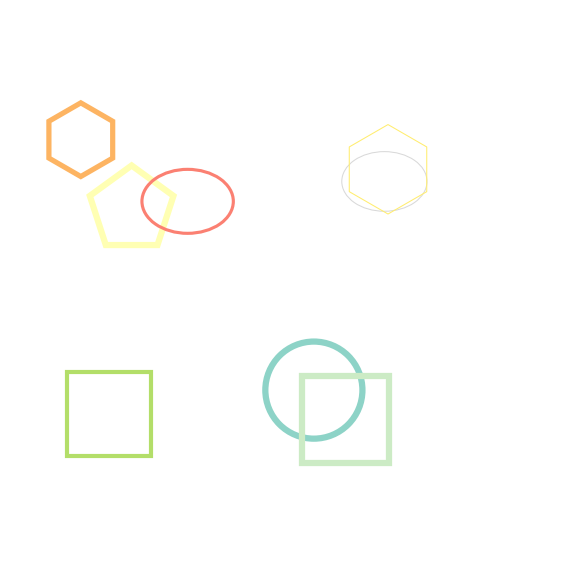[{"shape": "circle", "thickness": 3, "radius": 0.42, "center": [0.544, 0.324]}, {"shape": "pentagon", "thickness": 3, "radius": 0.38, "center": [0.228, 0.636]}, {"shape": "oval", "thickness": 1.5, "radius": 0.4, "center": [0.325, 0.65]}, {"shape": "hexagon", "thickness": 2.5, "radius": 0.32, "center": [0.14, 0.757]}, {"shape": "square", "thickness": 2, "radius": 0.36, "center": [0.188, 0.282]}, {"shape": "oval", "thickness": 0.5, "radius": 0.37, "center": [0.666, 0.685]}, {"shape": "square", "thickness": 3, "radius": 0.38, "center": [0.599, 0.273]}, {"shape": "hexagon", "thickness": 0.5, "radius": 0.39, "center": [0.672, 0.706]}]